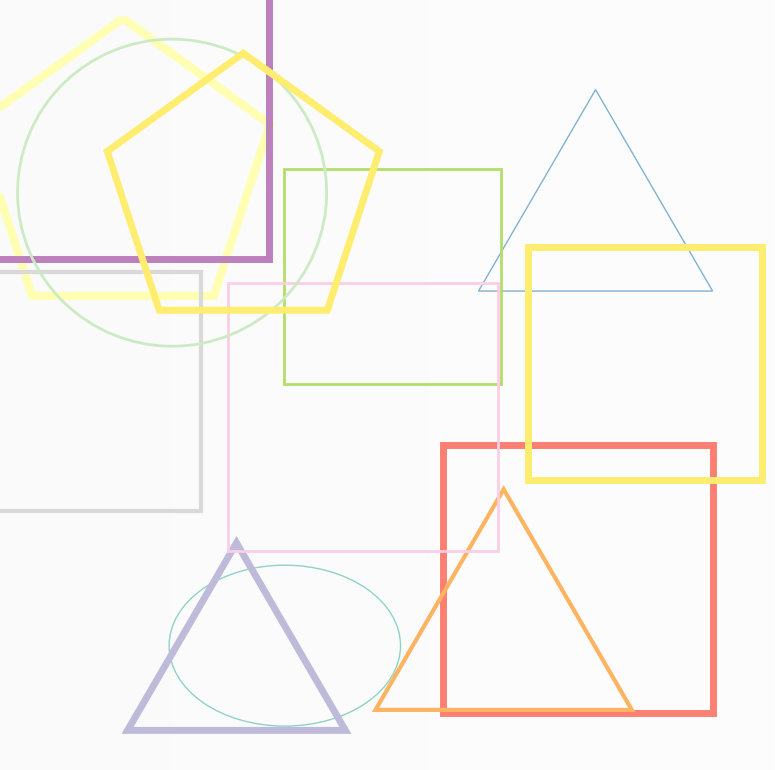[{"shape": "oval", "thickness": 0.5, "radius": 0.75, "center": [0.368, 0.161]}, {"shape": "pentagon", "thickness": 3, "radius": 1.0, "center": [0.159, 0.777]}, {"shape": "triangle", "thickness": 2.5, "radius": 0.81, "center": [0.305, 0.133]}, {"shape": "square", "thickness": 2.5, "radius": 0.87, "center": [0.745, 0.248]}, {"shape": "triangle", "thickness": 0.5, "radius": 0.87, "center": [0.768, 0.709]}, {"shape": "triangle", "thickness": 1.5, "radius": 0.95, "center": [0.65, 0.174]}, {"shape": "square", "thickness": 1, "radius": 0.7, "center": [0.507, 0.641]}, {"shape": "square", "thickness": 1, "radius": 0.87, "center": [0.469, 0.459]}, {"shape": "square", "thickness": 1.5, "radius": 0.78, "center": [0.104, 0.492]}, {"shape": "square", "thickness": 2.5, "radius": 0.94, "center": [0.16, 0.852]}, {"shape": "circle", "thickness": 1, "radius": 1.0, "center": [0.222, 0.75]}, {"shape": "pentagon", "thickness": 2.5, "radius": 0.92, "center": [0.314, 0.746]}, {"shape": "square", "thickness": 2.5, "radius": 0.76, "center": [0.832, 0.528]}]